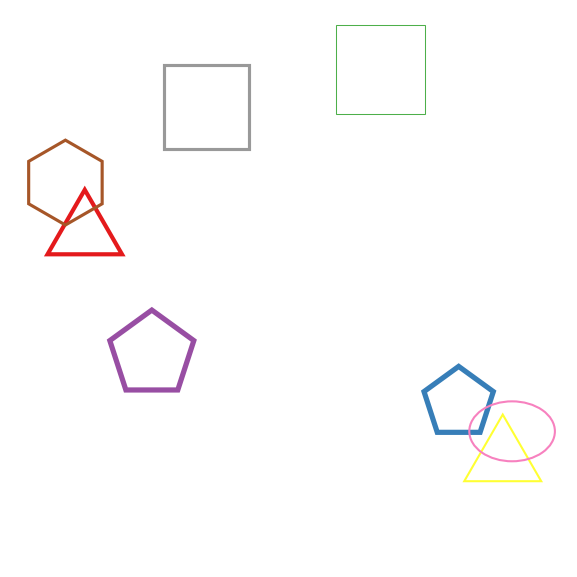[{"shape": "triangle", "thickness": 2, "radius": 0.37, "center": [0.147, 0.596]}, {"shape": "pentagon", "thickness": 2.5, "radius": 0.32, "center": [0.794, 0.302]}, {"shape": "square", "thickness": 0.5, "radius": 0.38, "center": [0.659, 0.879]}, {"shape": "pentagon", "thickness": 2.5, "radius": 0.38, "center": [0.263, 0.386]}, {"shape": "triangle", "thickness": 1, "radius": 0.38, "center": [0.871, 0.204]}, {"shape": "hexagon", "thickness": 1.5, "radius": 0.37, "center": [0.113, 0.683]}, {"shape": "oval", "thickness": 1, "radius": 0.37, "center": [0.887, 0.252]}, {"shape": "square", "thickness": 1.5, "radius": 0.37, "center": [0.358, 0.814]}]